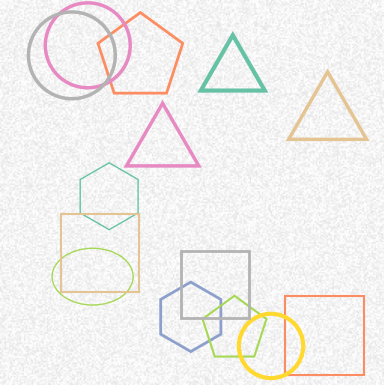[{"shape": "hexagon", "thickness": 1, "radius": 0.43, "center": [0.284, 0.49]}, {"shape": "triangle", "thickness": 3, "radius": 0.48, "center": [0.605, 0.813]}, {"shape": "pentagon", "thickness": 2, "radius": 0.58, "center": [0.365, 0.852]}, {"shape": "square", "thickness": 1.5, "radius": 0.51, "center": [0.843, 0.13]}, {"shape": "hexagon", "thickness": 2, "radius": 0.45, "center": [0.496, 0.177]}, {"shape": "circle", "thickness": 2.5, "radius": 0.55, "center": [0.228, 0.882]}, {"shape": "triangle", "thickness": 2.5, "radius": 0.54, "center": [0.422, 0.623]}, {"shape": "oval", "thickness": 1, "radius": 0.53, "center": [0.241, 0.281]}, {"shape": "pentagon", "thickness": 1.5, "radius": 0.44, "center": [0.609, 0.144]}, {"shape": "circle", "thickness": 3, "radius": 0.42, "center": [0.704, 0.101]}, {"shape": "square", "thickness": 1.5, "radius": 0.51, "center": [0.259, 0.342]}, {"shape": "triangle", "thickness": 2.5, "radius": 0.58, "center": [0.851, 0.696]}, {"shape": "circle", "thickness": 2.5, "radius": 0.56, "center": [0.187, 0.856]}, {"shape": "square", "thickness": 2, "radius": 0.44, "center": [0.558, 0.262]}]